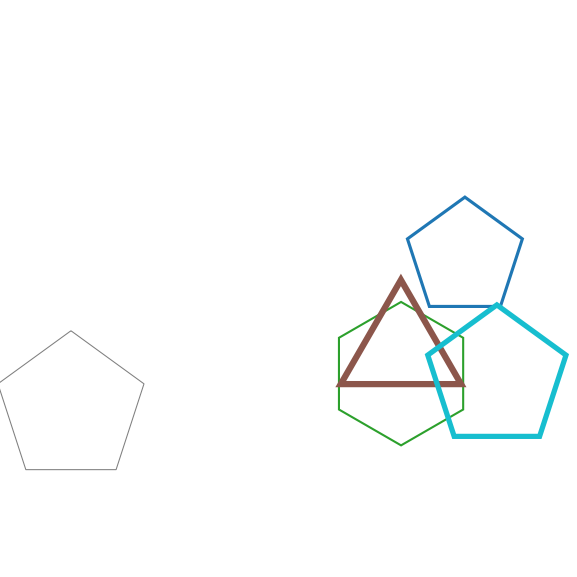[{"shape": "pentagon", "thickness": 1.5, "radius": 0.52, "center": [0.805, 0.553]}, {"shape": "hexagon", "thickness": 1, "radius": 0.62, "center": [0.694, 0.352]}, {"shape": "triangle", "thickness": 3, "radius": 0.6, "center": [0.694, 0.394]}, {"shape": "pentagon", "thickness": 0.5, "radius": 0.66, "center": [0.123, 0.293]}, {"shape": "pentagon", "thickness": 2.5, "radius": 0.63, "center": [0.86, 0.345]}]